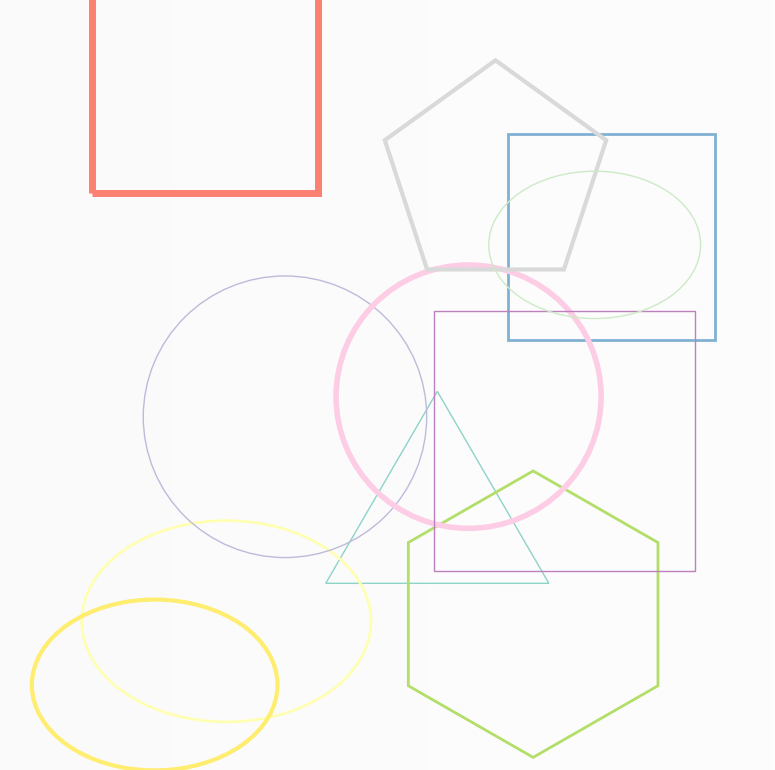[{"shape": "triangle", "thickness": 0.5, "radius": 0.83, "center": [0.564, 0.326]}, {"shape": "oval", "thickness": 1, "radius": 0.93, "center": [0.292, 0.193]}, {"shape": "circle", "thickness": 0.5, "radius": 0.91, "center": [0.368, 0.459]}, {"shape": "square", "thickness": 2.5, "radius": 0.73, "center": [0.265, 0.895]}, {"shape": "square", "thickness": 1, "radius": 0.67, "center": [0.789, 0.692]}, {"shape": "hexagon", "thickness": 1, "radius": 0.93, "center": [0.688, 0.202]}, {"shape": "circle", "thickness": 2, "radius": 0.86, "center": [0.605, 0.485]}, {"shape": "pentagon", "thickness": 1.5, "radius": 0.75, "center": [0.639, 0.772]}, {"shape": "square", "thickness": 0.5, "radius": 0.84, "center": [0.729, 0.427]}, {"shape": "oval", "thickness": 0.5, "radius": 0.68, "center": [0.767, 0.682]}, {"shape": "oval", "thickness": 1.5, "radius": 0.79, "center": [0.2, 0.11]}]